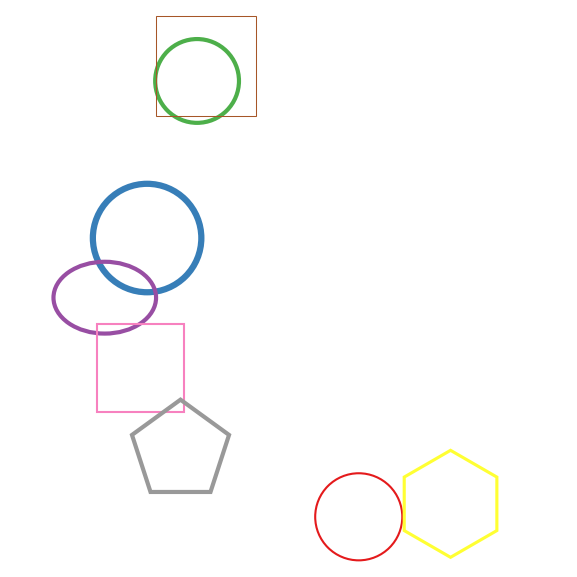[{"shape": "circle", "thickness": 1, "radius": 0.38, "center": [0.621, 0.104]}, {"shape": "circle", "thickness": 3, "radius": 0.47, "center": [0.255, 0.587]}, {"shape": "circle", "thickness": 2, "radius": 0.36, "center": [0.341, 0.859]}, {"shape": "oval", "thickness": 2, "radius": 0.44, "center": [0.181, 0.484]}, {"shape": "hexagon", "thickness": 1.5, "radius": 0.46, "center": [0.78, 0.127]}, {"shape": "square", "thickness": 0.5, "radius": 0.43, "center": [0.357, 0.886]}, {"shape": "square", "thickness": 1, "radius": 0.38, "center": [0.243, 0.362]}, {"shape": "pentagon", "thickness": 2, "radius": 0.44, "center": [0.313, 0.219]}]